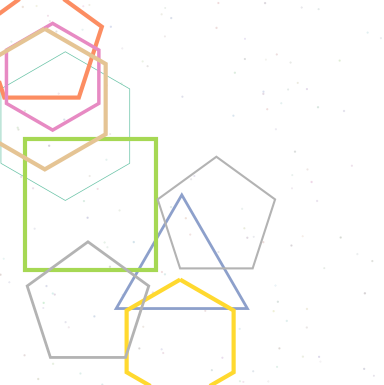[{"shape": "hexagon", "thickness": 0.5, "radius": 0.97, "center": [0.17, 0.672]}, {"shape": "pentagon", "thickness": 3, "radius": 0.82, "center": [0.108, 0.88]}, {"shape": "triangle", "thickness": 2, "radius": 0.98, "center": [0.472, 0.297]}, {"shape": "hexagon", "thickness": 2.5, "radius": 0.69, "center": [0.137, 0.801]}, {"shape": "square", "thickness": 3, "radius": 0.85, "center": [0.235, 0.468]}, {"shape": "hexagon", "thickness": 3, "radius": 0.8, "center": [0.468, 0.113]}, {"shape": "hexagon", "thickness": 3, "radius": 0.91, "center": [0.116, 0.743]}, {"shape": "pentagon", "thickness": 1.5, "radius": 0.8, "center": [0.562, 0.433]}, {"shape": "pentagon", "thickness": 2, "radius": 0.83, "center": [0.228, 0.206]}]